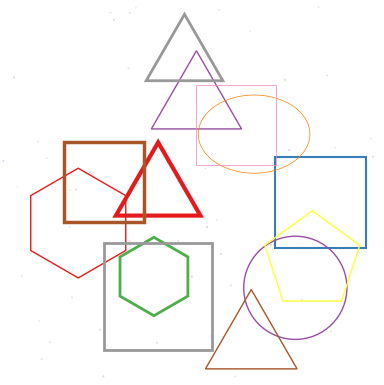[{"shape": "hexagon", "thickness": 1, "radius": 0.71, "center": [0.203, 0.421]}, {"shape": "triangle", "thickness": 3, "radius": 0.63, "center": [0.411, 0.503]}, {"shape": "square", "thickness": 1.5, "radius": 0.59, "center": [0.832, 0.475]}, {"shape": "hexagon", "thickness": 2, "radius": 0.51, "center": [0.4, 0.282]}, {"shape": "triangle", "thickness": 1, "radius": 0.68, "center": [0.51, 0.733]}, {"shape": "circle", "thickness": 1, "radius": 0.67, "center": [0.767, 0.252]}, {"shape": "oval", "thickness": 0.5, "radius": 0.72, "center": [0.66, 0.652]}, {"shape": "pentagon", "thickness": 1, "radius": 0.65, "center": [0.811, 0.323]}, {"shape": "square", "thickness": 2.5, "radius": 0.52, "center": [0.269, 0.526]}, {"shape": "triangle", "thickness": 1, "radius": 0.69, "center": [0.653, 0.111]}, {"shape": "square", "thickness": 0.5, "radius": 0.52, "center": [0.614, 0.676]}, {"shape": "triangle", "thickness": 2, "radius": 0.57, "center": [0.479, 0.848]}, {"shape": "square", "thickness": 2, "radius": 0.7, "center": [0.41, 0.23]}]